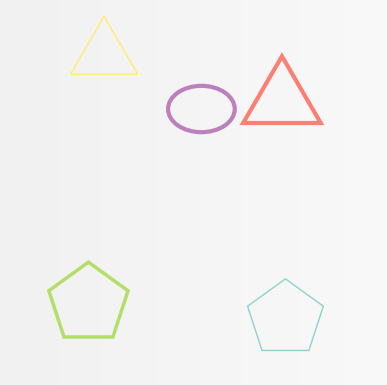[{"shape": "pentagon", "thickness": 1, "radius": 0.51, "center": [0.737, 0.173]}, {"shape": "triangle", "thickness": 3, "radius": 0.58, "center": [0.728, 0.738]}, {"shape": "pentagon", "thickness": 2.5, "radius": 0.54, "center": [0.228, 0.212]}, {"shape": "oval", "thickness": 3, "radius": 0.43, "center": [0.52, 0.717]}, {"shape": "triangle", "thickness": 1, "radius": 0.5, "center": [0.269, 0.857]}]